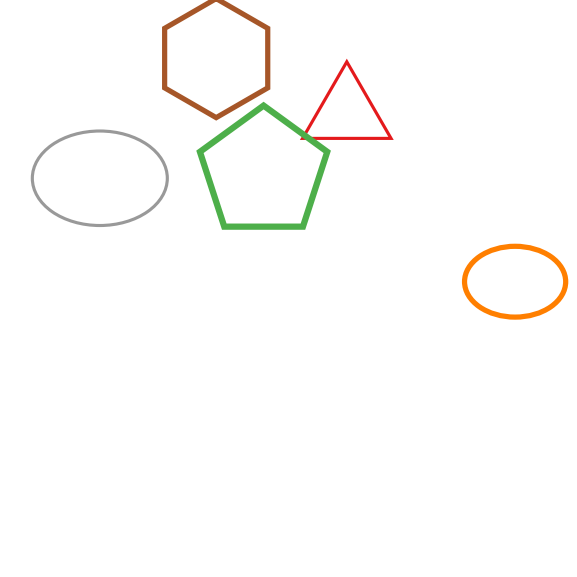[{"shape": "triangle", "thickness": 1.5, "radius": 0.44, "center": [0.601, 0.804]}, {"shape": "pentagon", "thickness": 3, "radius": 0.58, "center": [0.456, 0.7]}, {"shape": "oval", "thickness": 2.5, "radius": 0.44, "center": [0.892, 0.511]}, {"shape": "hexagon", "thickness": 2.5, "radius": 0.52, "center": [0.374, 0.899]}, {"shape": "oval", "thickness": 1.5, "radius": 0.58, "center": [0.173, 0.69]}]